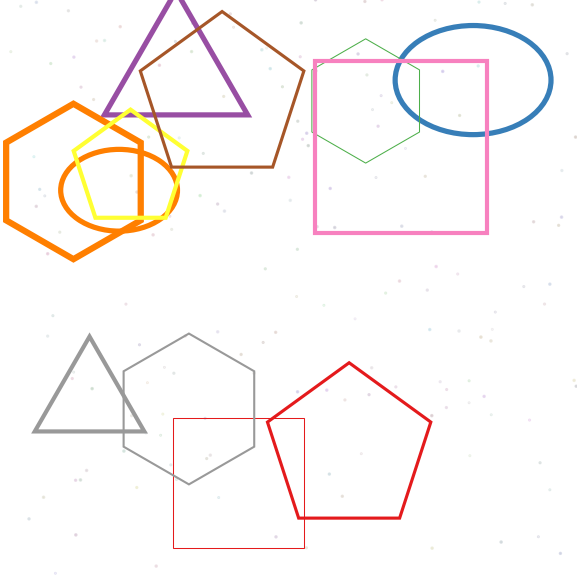[{"shape": "pentagon", "thickness": 1.5, "radius": 0.74, "center": [0.605, 0.222]}, {"shape": "square", "thickness": 0.5, "radius": 0.56, "center": [0.413, 0.163]}, {"shape": "oval", "thickness": 2.5, "radius": 0.67, "center": [0.819, 0.86]}, {"shape": "hexagon", "thickness": 0.5, "radius": 0.54, "center": [0.633, 0.824]}, {"shape": "triangle", "thickness": 2.5, "radius": 0.72, "center": [0.305, 0.872]}, {"shape": "hexagon", "thickness": 3, "radius": 0.67, "center": [0.127, 0.685]}, {"shape": "oval", "thickness": 2.5, "radius": 0.51, "center": [0.206, 0.67]}, {"shape": "pentagon", "thickness": 2, "radius": 0.52, "center": [0.226, 0.706]}, {"shape": "pentagon", "thickness": 1.5, "radius": 0.74, "center": [0.385, 0.83]}, {"shape": "square", "thickness": 2, "radius": 0.75, "center": [0.695, 0.745]}, {"shape": "triangle", "thickness": 2, "radius": 0.55, "center": [0.155, 0.307]}, {"shape": "hexagon", "thickness": 1, "radius": 0.65, "center": [0.327, 0.291]}]